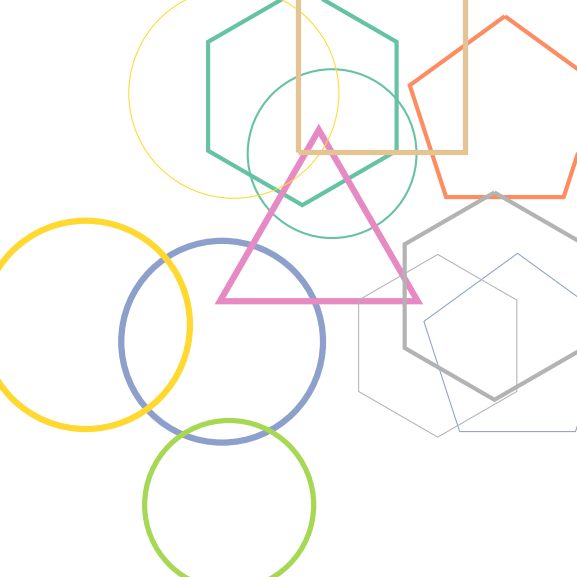[{"shape": "circle", "thickness": 1, "radius": 0.73, "center": [0.575, 0.733]}, {"shape": "hexagon", "thickness": 2, "radius": 0.94, "center": [0.524, 0.832]}, {"shape": "pentagon", "thickness": 2, "radius": 0.87, "center": [0.874, 0.798]}, {"shape": "circle", "thickness": 3, "radius": 0.87, "center": [0.385, 0.407]}, {"shape": "pentagon", "thickness": 0.5, "radius": 0.85, "center": [0.896, 0.39]}, {"shape": "triangle", "thickness": 3, "radius": 0.99, "center": [0.552, 0.576]}, {"shape": "circle", "thickness": 2.5, "radius": 0.73, "center": [0.397, 0.125]}, {"shape": "circle", "thickness": 3, "radius": 0.9, "center": [0.149, 0.437]}, {"shape": "circle", "thickness": 0.5, "radius": 0.91, "center": [0.405, 0.838]}, {"shape": "square", "thickness": 2.5, "radius": 0.72, "center": [0.661, 0.881]}, {"shape": "hexagon", "thickness": 2, "radius": 0.9, "center": [0.856, 0.486]}, {"shape": "hexagon", "thickness": 0.5, "radius": 0.79, "center": [0.758, 0.4]}]